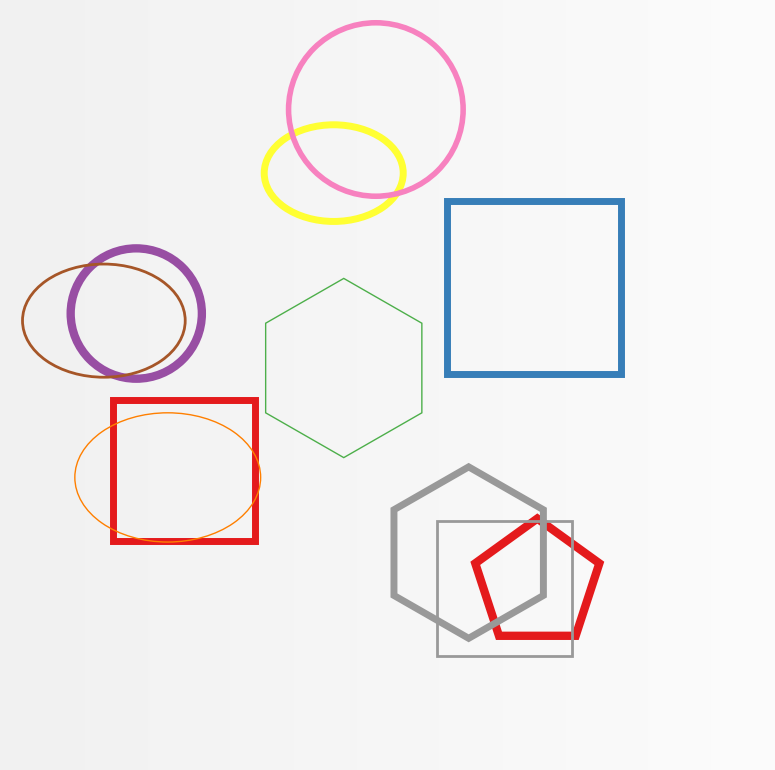[{"shape": "pentagon", "thickness": 3, "radius": 0.42, "center": [0.693, 0.242]}, {"shape": "square", "thickness": 2.5, "radius": 0.46, "center": [0.237, 0.389]}, {"shape": "square", "thickness": 2.5, "radius": 0.56, "center": [0.689, 0.626]}, {"shape": "hexagon", "thickness": 0.5, "radius": 0.58, "center": [0.444, 0.522]}, {"shape": "circle", "thickness": 3, "radius": 0.42, "center": [0.176, 0.593]}, {"shape": "oval", "thickness": 0.5, "radius": 0.6, "center": [0.216, 0.38]}, {"shape": "oval", "thickness": 2.5, "radius": 0.45, "center": [0.431, 0.775]}, {"shape": "oval", "thickness": 1, "radius": 0.52, "center": [0.134, 0.584]}, {"shape": "circle", "thickness": 2, "radius": 0.56, "center": [0.485, 0.858]}, {"shape": "square", "thickness": 1, "radius": 0.44, "center": [0.651, 0.236]}, {"shape": "hexagon", "thickness": 2.5, "radius": 0.56, "center": [0.605, 0.282]}]